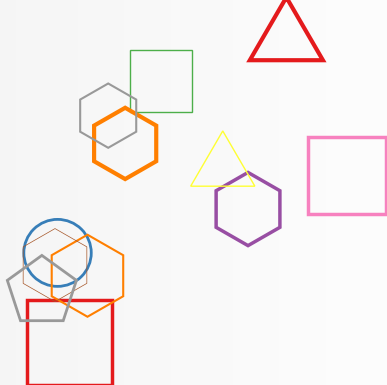[{"shape": "square", "thickness": 2.5, "radius": 0.55, "center": [0.179, 0.111]}, {"shape": "triangle", "thickness": 3, "radius": 0.54, "center": [0.739, 0.898]}, {"shape": "circle", "thickness": 2, "radius": 0.43, "center": [0.149, 0.343]}, {"shape": "square", "thickness": 1, "radius": 0.4, "center": [0.415, 0.79]}, {"shape": "hexagon", "thickness": 2.5, "radius": 0.48, "center": [0.64, 0.457]}, {"shape": "hexagon", "thickness": 1.5, "radius": 0.53, "center": [0.226, 0.284]}, {"shape": "hexagon", "thickness": 3, "radius": 0.46, "center": [0.323, 0.627]}, {"shape": "triangle", "thickness": 1, "radius": 0.48, "center": [0.575, 0.564]}, {"shape": "hexagon", "thickness": 0.5, "radius": 0.47, "center": [0.142, 0.311]}, {"shape": "square", "thickness": 2.5, "radius": 0.5, "center": [0.896, 0.544]}, {"shape": "hexagon", "thickness": 1.5, "radius": 0.42, "center": [0.279, 0.7]}, {"shape": "pentagon", "thickness": 2, "radius": 0.47, "center": [0.108, 0.243]}]